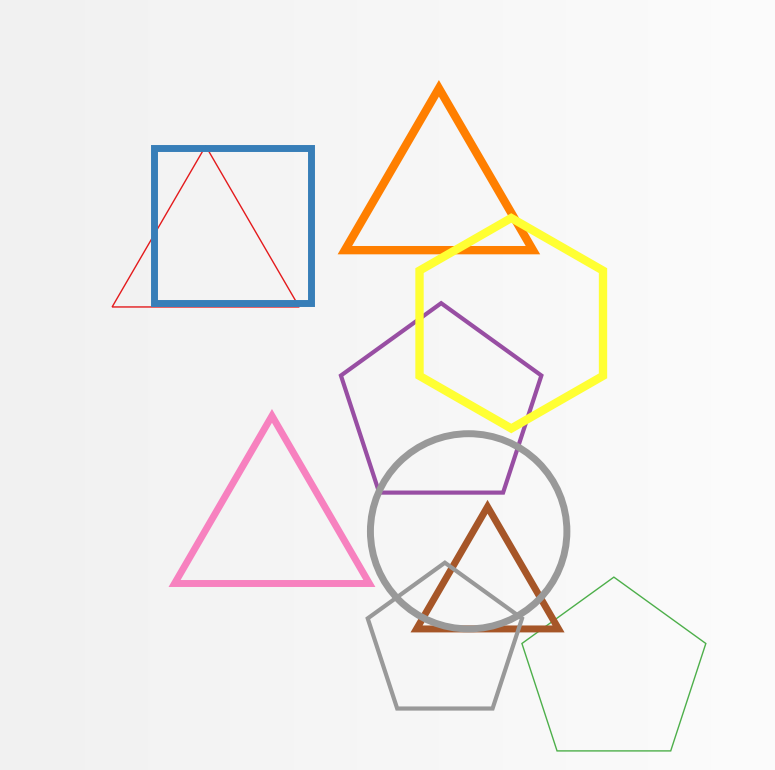[{"shape": "triangle", "thickness": 0.5, "radius": 0.7, "center": [0.265, 0.671]}, {"shape": "square", "thickness": 2.5, "radius": 0.51, "center": [0.3, 0.707]}, {"shape": "pentagon", "thickness": 0.5, "radius": 0.62, "center": [0.792, 0.126]}, {"shape": "pentagon", "thickness": 1.5, "radius": 0.68, "center": [0.569, 0.47]}, {"shape": "triangle", "thickness": 3, "radius": 0.7, "center": [0.566, 0.745]}, {"shape": "hexagon", "thickness": 3, "radius": 0.68, "center": [0.66, 0.58]}, {"shape": "triangle", "thickness": 2.5, "radius": 0.53, "center": [0.629, 0.236]}, {"shape": "triangle", "thickness": 2.5, "radius": 0.73, "center": [0.351, 0.315]}, {"shape": "circle", "thickness": 2.5, "radius": 0.63, "center": [0.605, 0.31]}, {"shape": "pentagon", "thickness": 1.5, "radius": 0.52, "center": [0.574, 0.165]}]